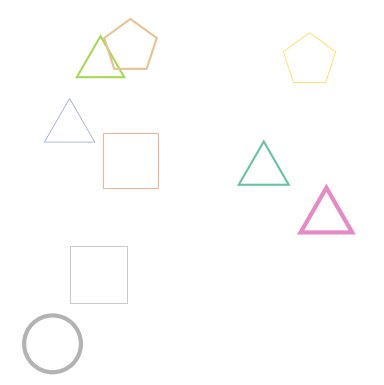[{"shape": "triangle", "thickness": 1.5, "radius": 0.37, "center": [0.685, 0.558]}, {"shape": "square", "thickness": 0.5, "radius": 0.36, "center": [0.338, 0.583]}, {"shape": "triangle", "thickness": 0.5, "radius": 0.38, "center": [0.181, 0.669]}, {"shape": "triangle", "thickness": 3, "radius": 0.39, "center": [0.848, 0.435]}, {"shape": "triangle", "thickness": 1.5, "radius": 0.36, "center": [0.261, 0.835]}, {"shape": "pentagon", "thickness": 0.5, "radius": 0.36, "center": [0.804, 0.844]}, {"shape": "pentagon", "thickness": 1.5, "radius": 0.36, "center": [0.339, 0.879]}, {"shape": "square", "thickness": 0.5, "radius": 0.37, "center": [0.256, 0.288]}, {"shape": "circle", "thickness": 3, "radius": 0.37, "center": [0.136, 0.107]}]